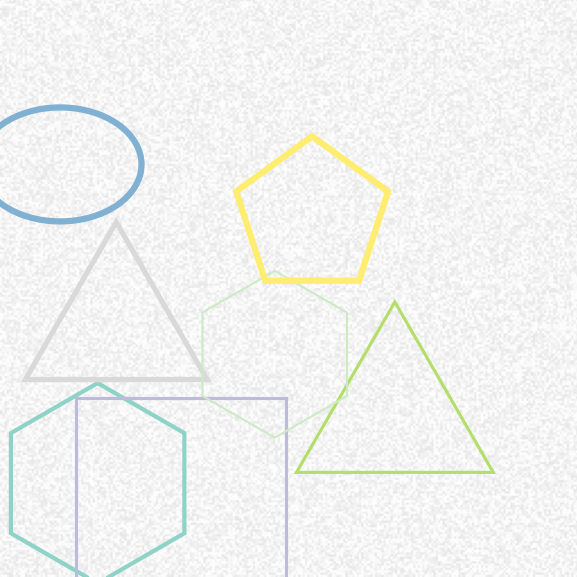[{"shape": "hexagon", "thickness": 2, "radius": 0.87, "center": [0.169, 0.162]}, {"shape": "square", "thickness": 1.5, "radius": 0.91, "center": [0.314, 0.127]}, {"shape": "oval", "thickness": 3, "radius": 0.7, "center": [0.104, 0.714]}, {"shape": "triangle", "thickness": 1.5, "radius": 0.98, "center": [0.684, 0.28]}, {"shape": "triangle", "thickness": 2.5, "radius": 0.91, "center": [0.201, 0.433]}, {"shape": "hexagon", "thickness": 1, "radius": 0.72, "center": [0.476, 0.386]}, {"shape": "pentagon", "thickness": 3, "radius": 0.69, "center": [0.54, 0.625]}]